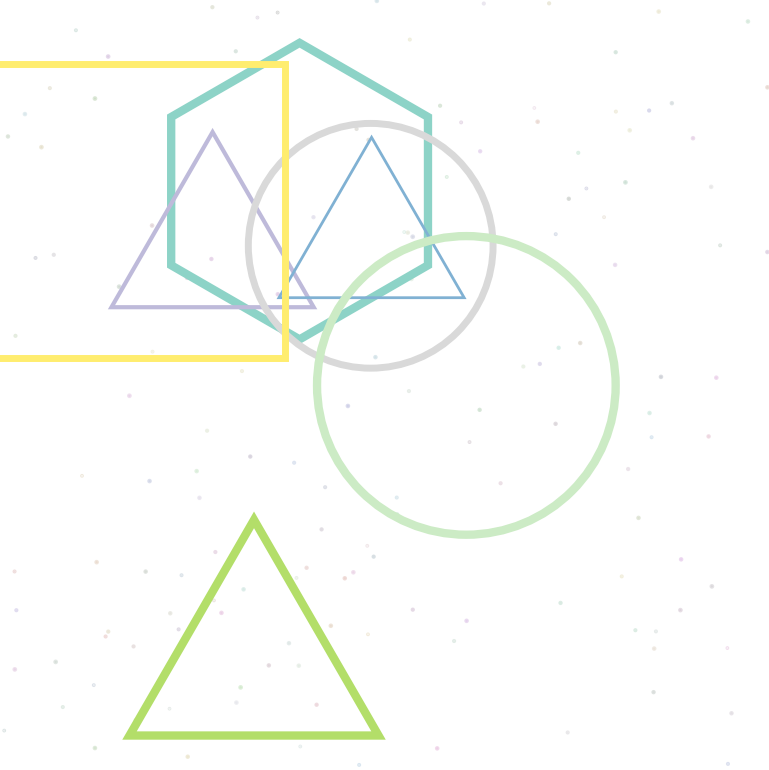[{"shape": "hexagon", "thickness": 3, "radius": 0.96, "center": [0.389, 0.752]}, {"shape": "triangle", "thickness": 1.5, "radius": 0.76, "center": [0.276, 0.677]}, {"shape": "triangle", "thickness": 1, "radius": 0.69, "center": [0.483, 0.683]}, {"shape": "triangle", "thickness": 3, "radius": 0.93, "center": [0.33, 0.138]}, {"shape": "circle", "thickness": 2.5, "radius": 0.79, "center": [0.481, 0.681]}, {"shape": "circle", "thickness": 3, "radius": 0.97, "center": [0.606, 0.499]}, {"shape": "square", "thickness": 2.5, "radius": 0.95, "center": [0.18, 0.726]}]